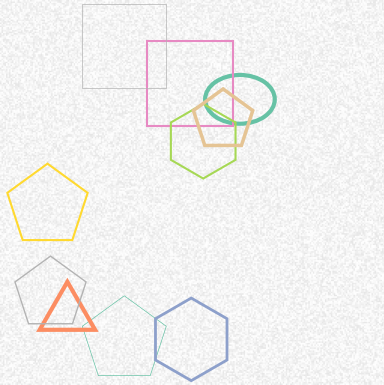[{"shape": "pentagon", "thickness": 0.5, "radius": 0.57, "center": [0.323, 0.117]}, {"shape": "oval", "thickness": 3, "radius": 0.45, "center": [0.623, 0.742]}, {"shape": "triangle", "thickness": 3, "radius": 0.42, "center": [0.175, 0.185]}, {"shape": "hexagon", "thickness": 2, "radius": 0.54, "center": [0.497, 0.119]}, {"shape": "square", "thickness": 1.5, "radius": 0.56, "center": [0.494, 0.783]}, {"shape": "hexagon", "thickness": 1.5, "radius": 0.48, "center": [0.528, 0.633]}, {"shape": "pentagon", "thickness": 1.5, "radius": 0.55, "center": [0.123, 0.465]}, {"shape": "pentagon", "thickness": 2.5, "radius": 0.41, "center": [0.579, 0.688]}, {"shape": "pentagon", "thickness": 1, "radius": 0.49, "center": [0.131, 0.238]}, {"shape": "square", "thickness": 0.5, "radius": 0.55, "center": [0.323, 0.881]}]